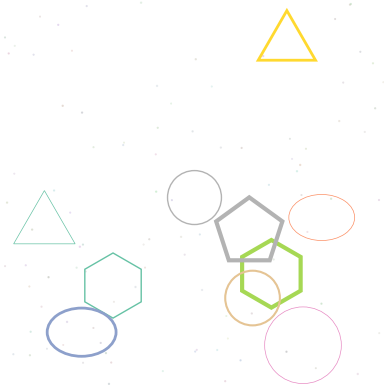[{"shape": "hexagon", "thickness": 1, "radius": 0.42, "center": [0.294, 0.258]}, {"shape": "triangle", "thickness": 0.5, "radius": 0.46, "center": [0.115, 0.413]}, {"shape": "oval", "thickness": 0.5, "radius": 0.43, "center": [0.836, 0.435]}, {"shape": "oval", "thickness": 2, "radius": 0.45, "center": [0.212, 0.137]}, {"shape": "circle", "thickness": 0.5, "radius": 0.5, "center": [0.787, 0.103]}, {"shape": "hexagon", "thickness": 3, "radius": 0.44, "center": [0.705, 0.289]}, {"shape": "triangle", "thickness": 2, "radius": 0.43, "center": [0.745, 0.887]}, {"shape": "circle", "thickness": 1.5, "radius": 0.35, "center": [0.656, 0.226]}, {"shape": "pentagon", "thickness": 3, "radius": 0.45, "center": [0.647, 0.397]}, {"shape": "circle", "thickness": 1, "radius": 0.35, "center": [0.505, 0.487]}]